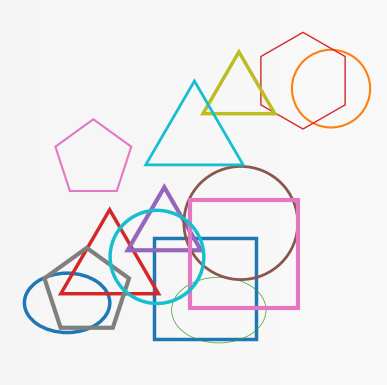[{"shape": "oval", "thickness": 2.5, "radius": 0.55, "center": [0.173, 0.213]}, {"shape": "square", "thickness": 2.5, "radius": 0.66, "center": [0.53, 0.251]}, {"shape": "circle", "thickness": 1.5, "radius": 0.5, "center": [0.854, 0.77]}, {"shape": "oval", "thickness": 0.5, "radius": 0.61, "center": [0.565, 0.195]}, {"shape": "hexagon", "thickness": 1, "radius": 0.63, "center": [0.782, 0.79]}, {"shape": "triangle", "thickness": 2.5, "radius": 0.73, "center": [0.283, 0.31]}, {"shape": "triangle", "thickness": 3, "radius": 0.55, "center": [0.424, 0.405]}, {"shape": "circle", "thickness": 2, "radius": 0.73, "center": [0.622, 0.421]}, {"shape": "square", "thickness": 3, "radius": 0.7, "center": [0.63, 0.341]}, {"shape": "pentagon", "thickness": 1.5, "radius": 0.51, "center": [0.241, 0.587]}, {"shape": "pentagon", "thickness": 3, "radius": 0.57, "center": [0.224, 0.242]}, {"shape": "triangle", "thickness": 2.5, "radius": 0.54, "center": [0.617, 0.758]}, {"shape": "circle", "thickness": 2.5, "radius": 0.6, "center": [0.405, 0.333]}, {"shape": "triangle", "thickness": 2, "radius": 0.73, "center": [0.502, 0.644]}]